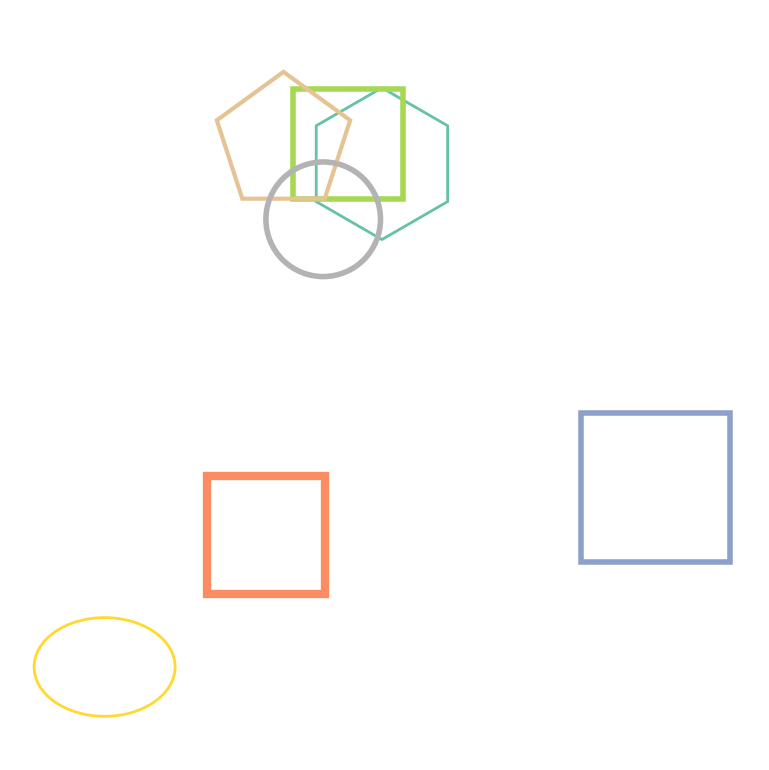[{"shape": "hexagon", "thickness": 1, "radius": 0.49, "center": [0.496, 0.787]}, {"shape": "square", "thickness": 3, "radius": 0.38, "center": [0.346, 0.305]}, {"shape": "square", "thickness": 2, "radius": 0.48, "center": [0.852, 0.367]}, {"shape": "square", "thickness": 2, "radius": 0.36, "center": [0.452, 0.813]}, {"shape": "oval", "thickness": 1, "radius": 0.46, "center": [0.136, 0.134]}, {"shape": "pentagon", "thickness": 1.5, "radius": 0.46, "center": [0.368, 0.816]}, {"shape": "circle", "thickness": 2, "radius": 0.37, "center": [0.42, 0.715]}]